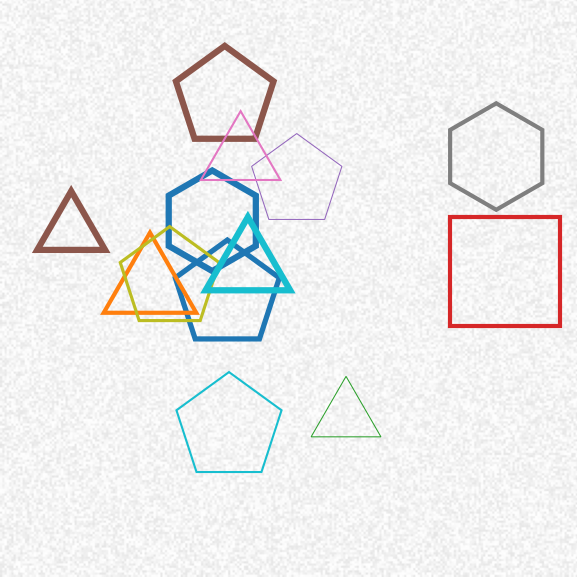[{"shape": "pentagon", "thickness": 2.5, "radius": 0.47, "center": [0.394, 0.489]}, {"shape": "hexagon", "thickness": 3, "radius": 0.44, "center": [0.368, 0.617]}, {"shape": "triangle", "thickness": 2, "radius": 0.46, "center": [0.26, 0.504]}, {"shape": "triangle", "thickness": 0.5, "radius": 0.35, "center": [0.599, 0.278]}, {"shape": "square", "thickness": 2, "radius": 0.47, "center": [0.874, 0.529]}, {"shape": "pentagon", "thickness": 0.5, "radius": 0.41, "center": [0.514, 0.686]}, {"shape": "pentagon", "thickness": 3, "radius": 0.44, "center": [0.389, 0.831]}, {"shape": "triangle", "thickness": 3, "radius": 0.34, "center": [0.123, 0.6]}, {"shape": "triangle", "thickness": 1, "radius": 0.4, "center": [0.417, 0.727]}, {"shape": "hexagon", "thickness": 2, "radius": 0.46, "center": [0.859, 0.728]}, {"shape": "pentagon", "thickness": 1.5, "radius": 0.45, "center": [0.294, 0.517]}, {"shape": "pentagon", "thickness": 1, "radius": 0.48, "center": [0.397, 0.259]}, {"shape": "triangle", "thickness": 3, "radius": 0.42, "center": [0.429, 0.539]}]